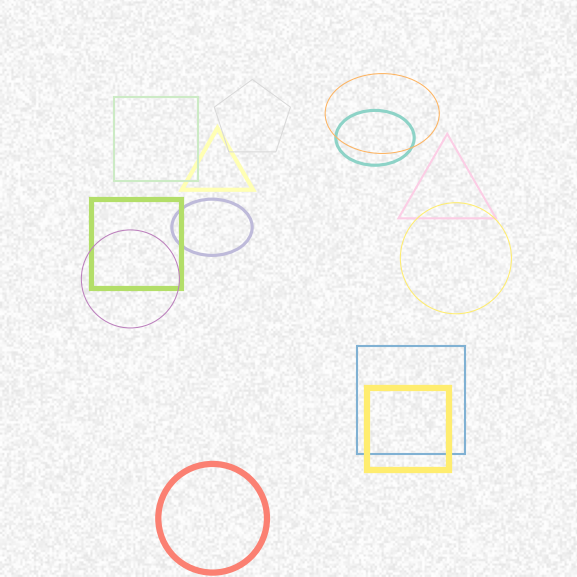[{"shape": "oval", "thickness": 1.5, "radius": 0.34, "center": [0.649, 0.761]}, {"shape": "triangle", "thickness": 2, "radius": 0.36, "center": [0.377, 0.706]}, {"shape": "oval", "thickness": 1.5, "radius": 0.35, "center": [0.367, 0.606]}, {"shape": "circle", "thickness": 3, "radius": 0.47, "center": [0.368, 0.102]}, {"shape": "square", "thickness": 1, "radius": 0.47, "center": [0.712, 0.307]}, {"shape": "oval", "thickness": 0.5, "radius": 0.49, "center": [0.662, 0.803]}, {"shape": "square", "thickness": 2.5, "radius": 0.39, "center": [0.235, 0.578]}, {"shape": "triangle", "thickness": 1, "radius": 0.49, "center": [0.774, 0.67]}, {"shape": "pentagon", "thickness": 0.5, "radius": 0.35, "center": [0.437, 0.792]}, {"shape": "circle", "thickness": 0.5, "radius": 0.42, "center": [0.226, 0.516]}, {"shape": "square", "thickness": 1, "radius": 0.36, "center": [0.27, 0.759]}, {"shape": "circle", "thickness": 0.5, "radius": 0.48, "center": [0.789, 0.552]}, {"shape": "square", "thickness": 3, "radius": 0.36, "center": [0.706, 0.256]}]